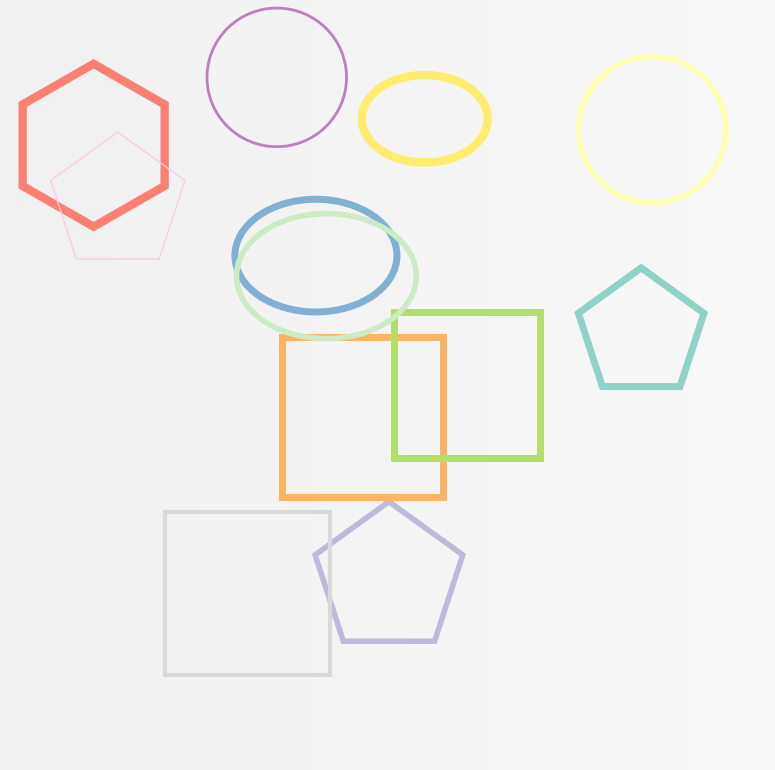[{"shape": "pentagon", "thickness": 2.5, "radius": 0.43, "center": [0.827, 0.567]}, {"shape": "circle", "thickness": 2, "radius": 0.48, "center": [0.842, 0.831]}, {"shape": "pentagon", "thickness": 2, "radius": 0.5, "center": [0.502, 0.248]}, {"shape": "hexagon", "thickness": 3, "radius": 0.53, "center": [0.121, 0.811]}, {"shape": "oval", "thickness": 2.5, "radius": 0.52, "center": [0.408, 0.668]}, {"shape": "square", "thickness": 2.5, "radius": 0.52, "center": [0.468, 0.459]}, {"shape": "square", "thickness": 2.5, "radius": 0.47, "center": [0.603, 0.5]}, {"shape": "pentagon", "thickness": 0.5, "radius": 0.46, "center": [0.152, 0.737]}, {"shape": "square", "thickness": 1.5, "radius": 0.53, "center": [0.32, 0.229]}, {"shape": "circle", "thickness": 1, "radius": 0.45, "center": [0.357, 0.9]}, {"shape": "oval", "thickness": 2, "radius": 0.58, "center": [0.421, 0.641]}, {"shape": "oval", "thickness": 3, "radius": 0.41, "center": [0.548, 0.846]}]